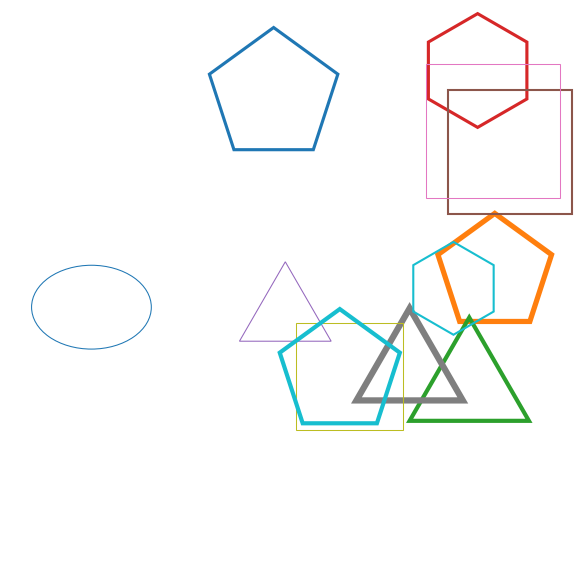[{"shape": "pentagon", "thickness": 1.5, "radius": 0.58, "center": [0.474, 0.835]}, {"shape": "oval", "thickness": 0.5, "radius": 0.52, "center": [0.158, 0.467]}, {"shape": "pentagon", "thickness": 2.5, "radius": 0.52, "center": [0.857, 0.526]}, {"shape": "triangle", "thickness": 2, "radius": 0.6, "center": [0.813, 0.33]}, {"shape": "hexagon", "thickness": 1.5, "radius": 0.49, "center": [0.827, 0.877]}, {"shape": "triangle", "thickness": 0.5, "radius": 0.46, "center": [0.494, 0.454]}, {"shape": "square", "thickness": 1, "radius": 0.54, "center": [0.883, 0.735]}, {"shape": "square", "thickness": 0.5, "radius": 0.58, "center": [0.854, 0.773]}, {"shape": "triangle", "thickness": 3, "radius": 0.53, "center": [0.709, 0.359]}, {"shape": "square", "thickness": 0.5, "radius": 0.46, "center": [0.605, 0.347]}, {"shape": "pentagon", "thickness": 2, "radius": 0.55, "center": [0.588, 0.355]}, {"shape": "hexagon", "thickness": 1, "radius": 0.4, "center": [0.785, 0.5]}]